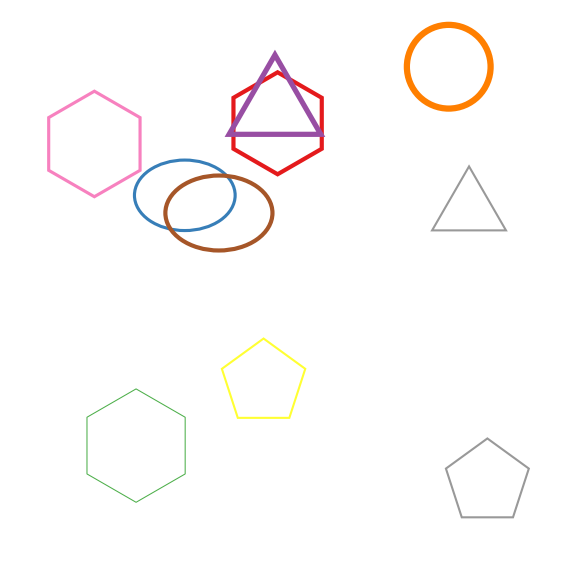[{"shape": "hexagon", "thickness": 2, "radius": 0.44, "center": [0.481, 0.786]}, {"shape": "oval", "thickness": 1.5, "radius": 0.44, "center": [0.32, 0.661]}, {"shape": "hexagon", "thickness": 0.5, "radius": 0.49, "center": [0.236, 0.228]}, {"shape": "triangle", "thickness": 2.5, "radius": 0.46, "center": [0.476, 0.812]}, {"shape": "circle", "thickness": 3, "radius": 0.36, "center": [0.777, 0.884]}, {"shape": "pentagon", "thickness": 1, "radius": 0.38, "center": [0.456, 0.337]}, {"shape": "oval", "thickness": 2, "radius": 0.46, "center": [0.379, 0.63]}, {"shape": "hexagon", "thickness": 1.5, "radius": 0.46, "center": [0.163, 0.75]}, {"shape": "triangle", "thickness": 1, "radius": 0.37, "center": [0.812, 0.637]}, {"shape": "pentagon", "thickness": 1, "radius": 0.38, "center": [0.844, 0.164]}]